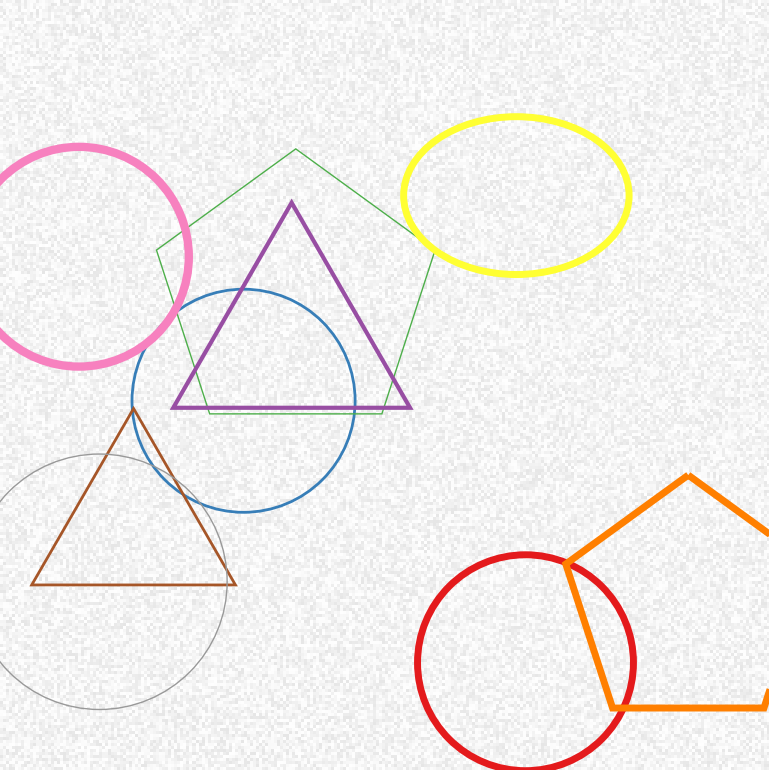[{"shape": "circle", "thickness": 2.5, "radius": 0.7, "center": [0.682, 0.139]}, {"shape": "circle", "thickness": 1, "radius": 0.72, "center": [0.316, 0.48]}, {"shape": "pentagon", "thickness": 0.5, "radius": 0.95, "center": [0.384, 0.616]}, {"shape": "triangle", "thickness": 1.5, "radius": 0.89, "center": [0.379, 0.559]}, {"shape": "pentagon", "thickness": 2.5, "radius": 0.84, "center": [0.894, 0.216]}, {"shape": "oval", "thickness": 2.5, "radius": 0.73, "center": [0.671, 0.746]}, {"shape": "triangle", "thickness": 1, "radius": 0.76, "center": [0.173, 0.317]}, {"shape": "circle", "thickness": 3, "radius": 0.71, "center": [0.103, 0.667]}, {"shape": "circle", "thickness": 0.5, "radius": 0.83, "center": [0.129, 0.244]}]